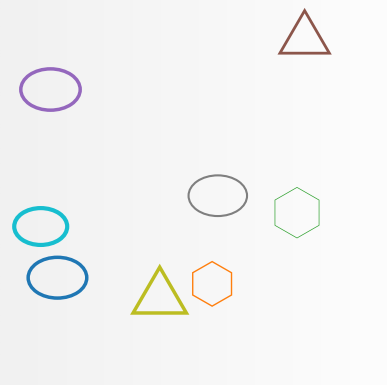[{"shape": "oval", "thickness": 2.5, "radius": 0.38, "center": [0.148, 0.279]}, {"shape": "hexagon", "thickness": 1, "radius": 0.29, "center": [0.547, 0.263]}, {"shape": "hexagon", "thickness": 0.5, "radius": 0.33, "center": [0.766, 0.448]}, {"shape": "oval", "thickness": 2.5, "radius": 0.38, "center": [0.13, 0.767]}, {"shape": "triangle", "thickness": 2, "radius": 0.37, "center": [0.786, 0.899]}, {"shape": "oval", "thickness": 1.5, "radius": 0.38, "center": [0.562, 0.492]}, {"shape": "triangle", "thickness": 2.5, "radius": 0.4, "center": [0.412, 0.227]}, {"shape": "oval", "thickness": 3, "radius": 0.34, "center": [0.105, 0.412]}]